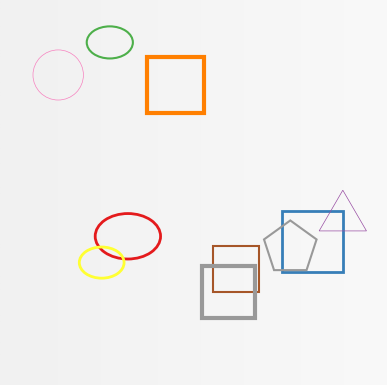[{"shape": "oval", "thickness": 2, "radius": 0.42, "center": [0.33, 0.386]}, {"shape": "square", "thickness": 2, "radius": 0.4, "center": [0.806, 0.372]}, {"shape": "oval", "thickness": 1.5, "radius": 0.3, "center": [0.283, 0.89]}, {"shape": "triangle", "thickness": 0.5, "radius": 0.35, "center": [0.885, 0.435]}, {"shape": "square", "thickness": 3, "radius": 0.37, "center": [0.454, 0.779]}, {"shape": "oval", "thickness": 2, "radius": 0.29, "center": [0.262, 0.318]}, {"shape": "square", "thickness": 1.5, "radius": 0.3, "center": [0.609, 0.301]}, {"shape": "circle", "thickness": 0.5, "radius": 0.33, "center": [0.15, 0.805]}, {"shape": "pentagon", "thickness": 1.5, "radius": 0.36, "center": [0.749, 0.356]}, {"shape": "square", "thickness": 3, "radius": 0.34, "center": [0.59, 0.242]}]